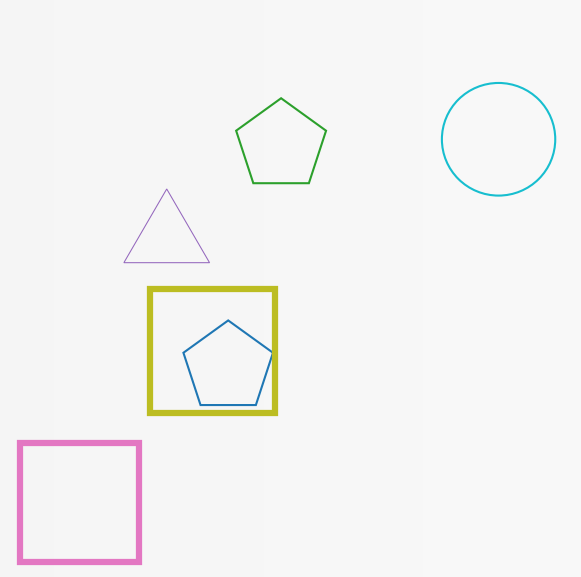[{"shape": "pentagon", "thickness": 1, "radius": 0.4, "center": [0.393, 0.363]}, {"shape": "pentagon", "thickness": 1, "radius": 0.41, "center": [0.484, 0.748]}, {"shape": "triangle", "thickness": 0.5, "radius": 0.43, "center": [0.287, 0.587]}, {"shape": "square", "thickness": 3, "radius": 0.51, "center": [0.137, 0.129]}, {"shape": "square", "thickness": 3, "radius": 0.54, "center": [0.365, 0.392]}, {"shape": "circle", "thickness": 1, "radius": 0.49, "center": [0.858, 0.758]}]